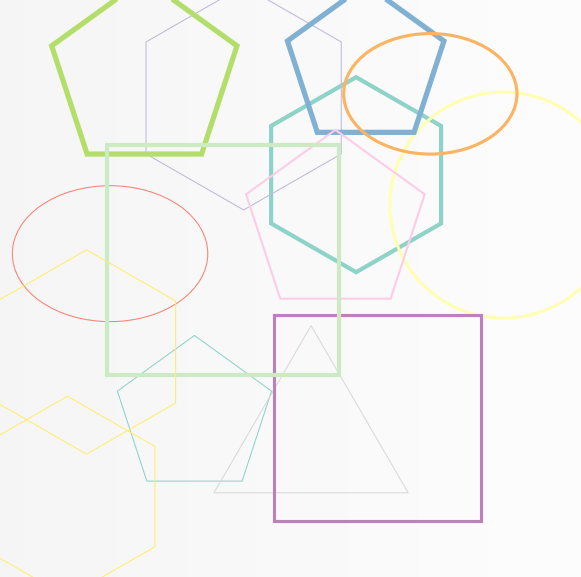[{"shape": "pentagon", "thickness": 0.5, "radius": 0.7, "center": [0.335, 0.279]}, {"shape": "hexagon", "thickness": 2, "radius": 0.84, "center": [0.613, 0.697]}, {"shape": "circle", "thickness": 1.5, "radius": 0.98, "center": [0.866, 0.644]}, {"shape": "hexagon", "thickness": 0.5, "radius": 0.97, "center": [0.419, 0.83]}, {"shape": "oval", "thickness": 0.5, "radius": 0.84, "center": [0.189, 0.56]}, {"shape": "pentagon", "thickness": 2.5, "radius": 0.71, "center": [0.629, 0.884]}, {"shape": "oval", "thickness": 1.5, "radius": 0.75, "center": [0.74, 0.837]}, {"shape": "pentagon", "thickness": 2.5, "radius": 0.84, "center": [0.248, 0.868]}, {"shape": "pentagon", "thickness": 1, "radius": 0.81, "center": [0.577, 0.613]}, {"shape": "triangle", "thickness": 0.5, "radius": 0.96, "center": [0.535, 0.242]}, {"shape": "square", "thickness": 1.5, "radius": 0.89, "center": [0.649, 0.276]}, {"shape": "square", "thickness": 2, "radius": 1.0, "center": [0.383, 0.549]}, {"shape": "hexagon", "thickness": 0.5, "radius": 0.88, "center": [0.149, 0.39]}, {"shape": "hexagon", "thickness": 0.5, "radius": 0.87, "center": [0.116, 0.139]}]